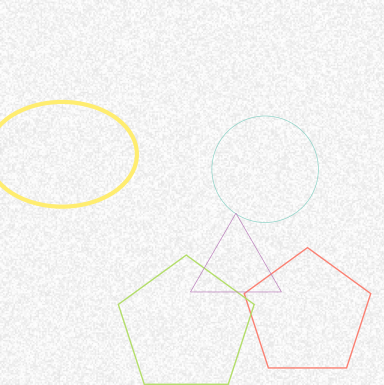[{"shape": "circle", "thickness": 0.5, "radius": 0.69, "center": [0.689, 0.56]}, {"shape": "pentagon", "thickness": 1, "radius": 0.86, "center": [0.799, 0.184]}, {"shape": "pentagon", "thickness": 1, "radius": 0.93, "center": [0.484, 0.152]}, {"shape": "triangle", "thickness": 0.5, "radius": 0.68, "center": [0.613, 0.31]}, {"shape": "oval", "thickness": 3, "radius": 0.97, "center": [0.161, 0.599]}]